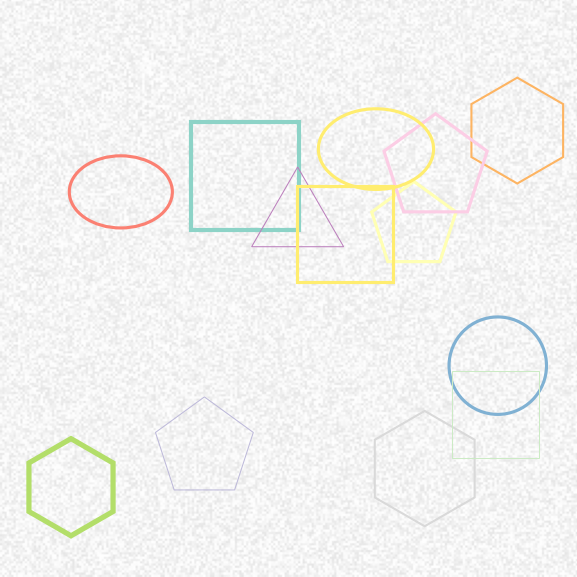[{"shape": "square", "thickness": 2, "radius": 0.47, "center": [0.425, 0.694]}, {"shape": "pentagon", "thickness": 1.5, "radius": 0.38, "center": [0.717, 0.608]}, {"shape": "pentagon", "thickness": 0.5, "radius": 0.45, "center": [0.354, 0.223]}, {"shape": "oval", "thickness": 1.5, "radius": 0.45, "center": [0.209, 0.667]}, {"shape": "circle", "thickness": 1.5, "radius": 0.42, "center": [0.862, 0.366]}, {"shape": "hexagon", "thickness": 1, "radius": 0.46, "center": [0.896, 0.773]}, {"shape": "hexagon", "thickness": 2.5, "radius": 0.42, "center": [0.123, 0.155]}, {"shape": "pentagon", "thickness": 1.5, "radius": 0.47, "center": [0.754, 0.708]}, {"shape": "hexagon", "thickness": 1, "radius": 0.5, "center": [0.735, 0.188]}, {"shape": "triangle", "thickness": 0.5, "radius": 0.46, "center": [0.515, 0.618]}, {"shape": "square", "thickness": 0.5, "radius": 0.38, "center": [0.858, 0.282]}, {"shape": "oval", "thickness": 1.5, "radius": 0.5, "center": [0.651, 0.741]}, {"shape": "square", "thickness": 1.5, "radius": 0.42, "center": [0.598, 0.593]}]